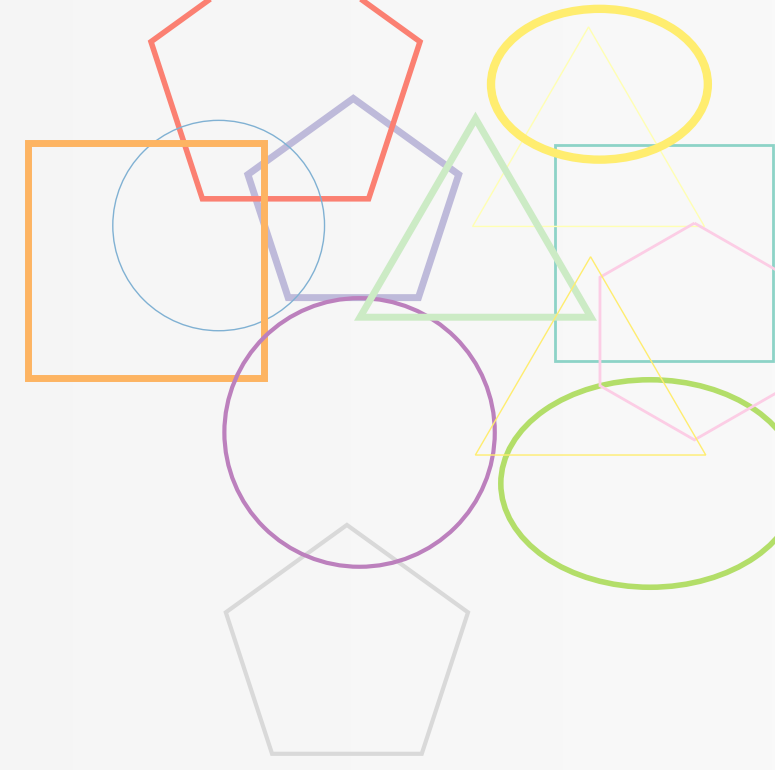[{"shape": "square", "thickness": 1, "radius": 0.7, "center": [0.857, 0.672]}, {"shape": "triangle", "thickness": 0.5, "radius": 0.86, "center": [0.759, 0.792]}, {"shape": "pentagon", "thickness": 2.5, "radius": 0.71, "center": [0.456, 0.729]}, {"shape": "pentagon", "thickness": 2, "radius": 0.91, "center": [0.368, 0.889]}, {"shape": "circle", "thickness": 0.5, "radius": 0.68, "center": [0.282, 0.707]}, {"shape": "square", "thickness": 2.5, "radius": 0.76, "center": [0.188, 0.661]}, {"shape": "oval", "thickness": 2, "radius": 0.96, "center": [0.839, 0.372]}, {"shape": "hexagon", "thickness": 1, "radius": 0.7, "center": [0.896, 0.569]}, {"shape": "pentagon", "thickness": 1.5, "radius": 0.82, "center": [0.448, 0.154]}, {"shape": "circle", "thickness": 1.5, "radius": 0.87, "center": [0.464, 0.438]}, {"shape": "triangle", "thickness": 2.5, "radius": 0.86, "center": [0.614, 0.674]}, {"shape": "oval", "thickness": 3, "radius": 0.7, "center": [0.773, 0.891]}, {"shape": "triangle", "thickness": 0.5, "radius": 0.86, "center": [0.762, 0.495]}]